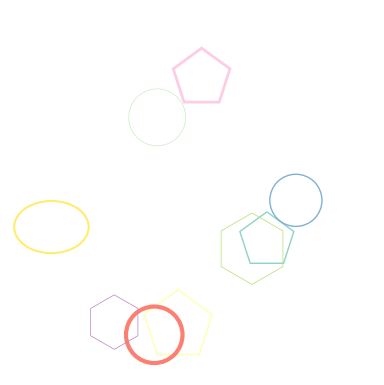[{"shape": "pentagon", "thickness": 1, "radius": 0.37, "center": [0.693, 0.376]}, {"shape": "pentagon", "thickness": 1, "radius": 0.46, "center": [0.463, 0.155]}, {"shape": "circle", "thickness": 3, "radius": 0.37, "center": [0.401, 0.13]}, {"shape": "circle", "thickness": 1, "radius": 0.34, "center": [0.769, 0.48]}, {"shape": "hexagon", "thickness": 0.5, "radius": 0.46, "center": [0.655, 0.354]}, {"shape": "pentagon", "thickness": 2, "radius": 0.39, "center": [0.524, 0.797]}, {"shape": "hexagon", "thickness": 0.5, "radius": 0.35, "center": [0.297, 0.163]}, {"shape": "circle", "thickness": 0.5, "radius": 0.37, "center": [0.408, 0.695]}, {"shape": "oval", "thickness": 1.5, "radius": 0.48, "center": [0.134, 0.41]}]